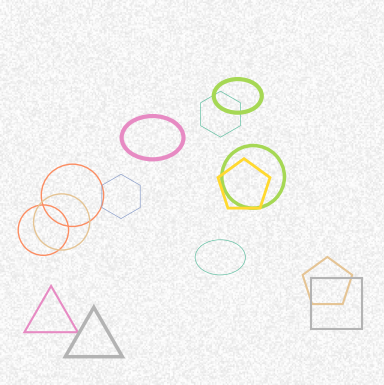[{"shape": "hexagon", "thickness": 0.5, "radius": 0.3, "center": [0.573, 0.703]}, {"shape": "oval", "thickness": 0.5, "radius": 0.33, "center": [0.572, 0.332]}, {"shape": "circle", "thickness": 1, "radius": 0.4, "center": [0.188, 0.493]}, {"shape": "circle", "thickness": 1, "radius": 0.33, "center": [0.113, 0.402]}, {"shape": "hexagon", "thickness": 0.5, "radius": 0.29, "center": [0.314, 0.49]}, {"shape": "oval", "thickness": 3, "radius": 0.4, "center": [0.396, 0.642]}, {"shape": "triangle", "thickness": 1.5, "radius": 0.4, "center": [0.133, 0.177]}, {"shape": "oval", "thickness": 3, "radius": 0.31, "center": [0.618, 0.751]}, {"shape": "circle", "thickness": 2.5, "radius": 0.41, "center": [0.657, 0.541]}, {"shape": "pentagon", "thickness": 2, "radius": 0.35, "center": [0.634, 0.517]}, {"shape": "circle", "thickness": 1, "radius": 0.36, "center": [0.16, 0.424]}, {"shape": "pentagon", "thickness": 1.5, "radius": 0.34, "center": [0.85, 0.265]}, {"shape": "square", "thickness": 1.5, "radius": 0.33, "center": [0.873, 0.211]}, {"shape": "triangle", "thickness": 2.5, "radius": 0.43, "center": [0.244, 0.116]}]